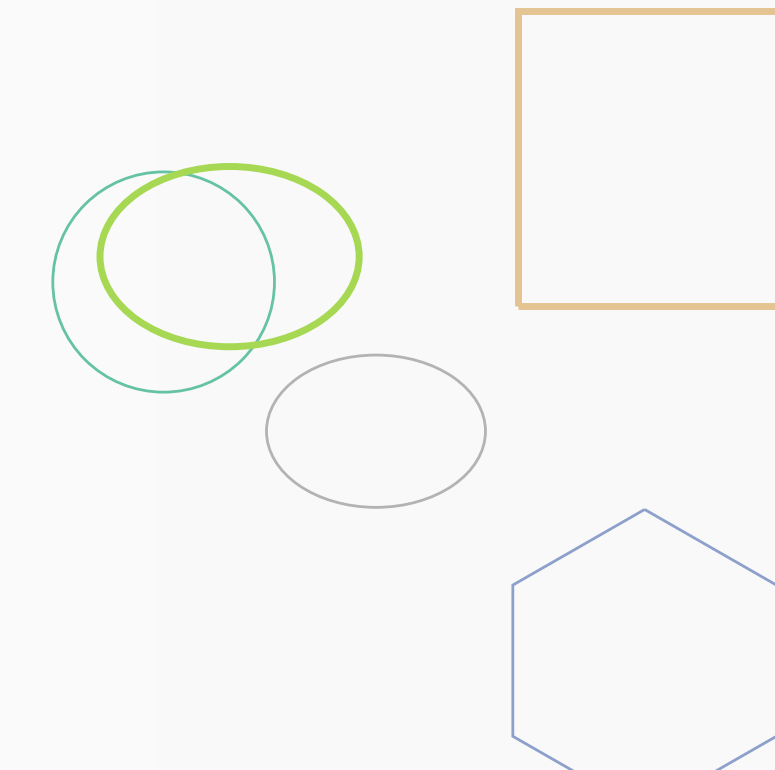[{"shape": "circle", "thickness": 1, "radius": 0.72, "center": [0.211, 0.634]}, {"shape": "hexagon", "thickness": 1, "radius": 0.98, "center": [0.832, 0.142]}, {"shape": "oval", "thickness": 2.5, "radius": 0.84, "center": [0.296, 0.667]}, {"shape": "square", "thickness": 2.5, "radius": 0.96, "center": [0.86, 0.795]}, {"shape": "oval", "thickness": 1, "radius": 0.71, "center": [0.485, 0.44]}]